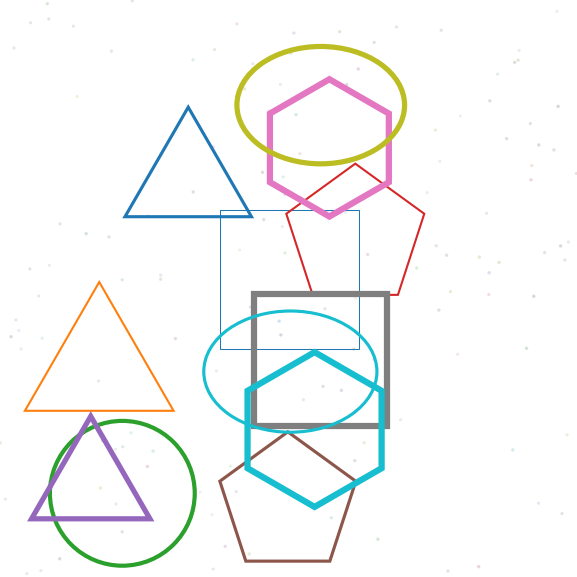[{"shape": "triangle", "thickness": 1.5, "radius": 0.63, "center": [0.326, 0.687]}, {"shape": "square", "thickness": 0.5, "radius": 0.6, "center": [0.501, 0.515]}, {"shape": "triangle", "thickness": 1, "radius": 0.74, "center": [0.172, 0.362]}, {"shape": "circle", "thickness": 2, "radius": 0.63, "center": [0.212, 0.145]}, {"shape": "pentagon", "thickness": 1, "radius": 0.63, "center": [0.615, 0.59]}, {"shape": "triangle", "thickness": 2.5, "radius": 0.59, "center": [0.157, 0.16]}, {"shape": "pentagon", "thickness": 1.5, "radius": 0.62, "center": [0.498, 0.128]}, {"shape": "hexagon", "thickness": 3, "radius": 0.59, "center": [0.57, 0.743]}, {"shape": "square", "thickness": 3, "radius": 0.58, "center": [0.555, 0.376]}, {"shape": "oval", "thickness": 2.5, "radius": 0.73, "center": [0.555, 0.817]}, {"shape": "hexagon", "thickness": 3, "radius": 0.67, "center": [0.545, 0.255]}, {"shape": "oval", "thickness": 1.5, "radius": 0.75, "center": [0.503, 0.356]}]